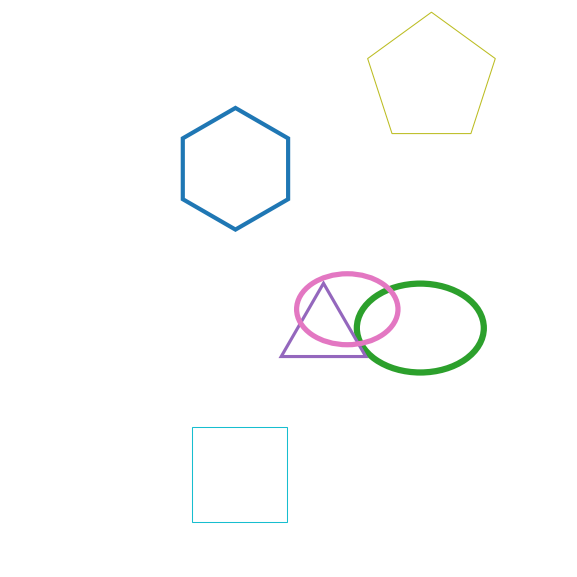[{"shape": "hexagon", "thickness": 2, "radius": 0.53, "center": [0.408, 0.707]}, {"shape": "oval", "thickness": 3, "radius": 0.55, "center": [0.728, 0.431]}, {"shape": "triangle", "thickness": 1.5, "radius": 0.42, "center": [0.56, 0.424]}, {"shape": "oval", "thickness": 2.5, "radius": 0.44, "center": [0.601, 0.464]}, {"shape": "pentagon", "thickness": 0.5, "radius": 0.58, "center": [0.747, 0.862]}, {"shape": "square", "thickness": 0.5, "radius": 0.41, "center": [0.415, 0.177]}]